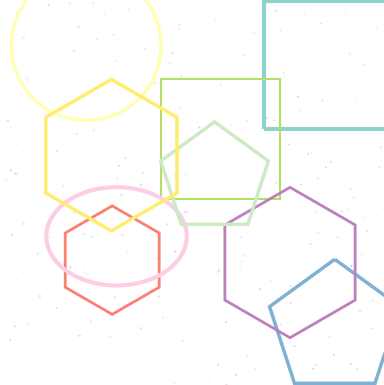[{"shape": "square", "thickness": 3, "radius": 0.83, "center": [0.852, 0.831]}, {"shape": "circle", "thickness": 2.5, "radius": 0.97, "center": [0.224, 0.882]}, {"shape": "hexagon", "thickness": 2, "radius": 0.7, "center": [0.291, 0.324]}, {"shape": "pentagon", "thickness": 2.5, "radius": 0.89, "center": [0.87, 0.148]}, {"shape": "square", "thickness": 1.5, "radius": 0.77, "center": [0.573, 0.639]}, {"shape": "oval", "thickness": 3, "radius": 0.91, "center": [0.303, 0.386]}, {"shape": "hexagon", "thickness": 2, "radius": 0.98, "center": [0.753, 0.318]}, {"shape": "pentagon", "thickness": 2.5, "radius": 0.74, "center": [0.557, 0.536]}, {"shape": "hexagon", "thickness": 2.5, "radius": 0.98, "center": [0.289, 0.597]}]